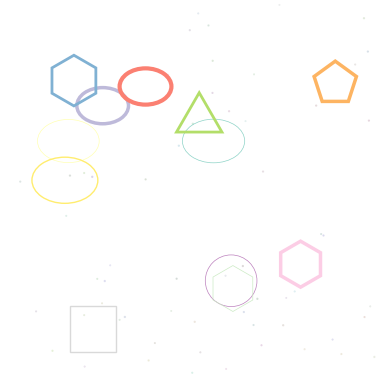[{"shape": "oval", "thickness": 0.5, "radius": 0.4, "center": [0.555, 0.634]}, {"shape": "oval", "thickness": 0.5, "radius": 0.4, "center": [0.177, 0.634]}, {"shape": "oval", "thickness": 2.5, "radius": 0.34, "center": [0.267, 0.725]}, {"shape": "oval", "thickness": 3, "radius": 0.34, "center": [0.378, 0.775]}, {"shape": "hexagon", "thickness": 2, "radius": 0.33, "center": [0.192, 0.791]}, {"shape": "pentagon", "thickness": 2.5, "radius": 0.29, "center": [0.871, 0.783]}, {"shape": "triangle", "thickness": 2, "radius": 0.34, "center": [0.517, 0.691]}, {"shape": "hexagon", "thickness": 2.5, "radius": 0.3, "center": [0.781, 0.314]}, {"shape": "square", "thickness": 1, "radius": 0.3, "center": [0.242, 0.146]}, {"shape": "circle", "thickness": 0.5, "radius": 0.34, "center": [0.6, 0.271]}, {"shape": "hexagon", "thickness": 0.5, "radius": 0.3, "center": [0.605, 0.251]}, {"shape": "oval", "thickness": 1, "radius": 0.43, "center": [0.169, 0.532]}]